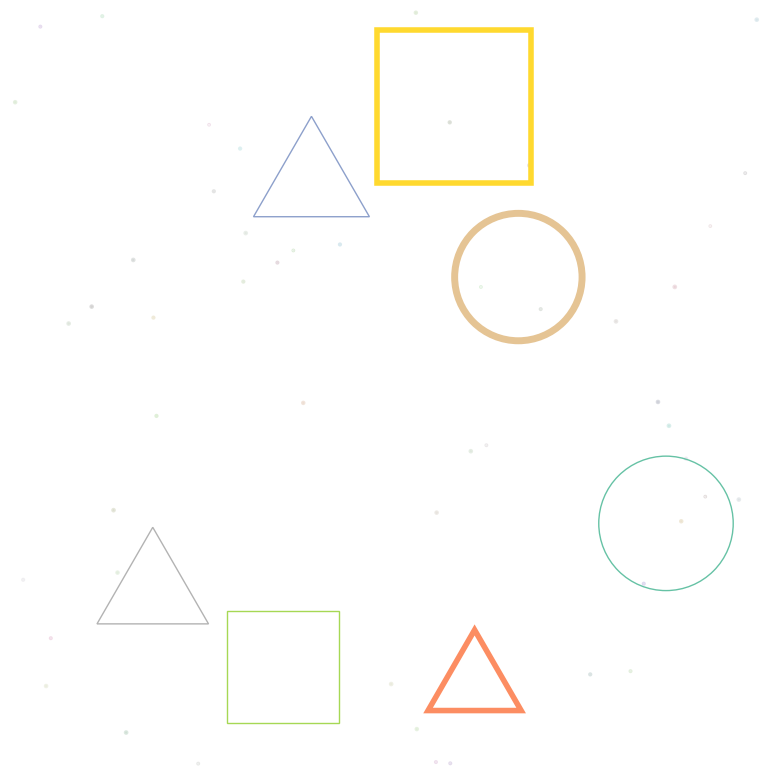[{"shape": "circle", "thickness": 0.5, "radius": 0.44, "center": [0.865, 0.32]}, {"shape": "triangle", "thickness": 2, "radius": 0.35, "center": [0.616, 0.112]}, {"shape": "triangle", "thickness": 0.5, "radius": 0.43, "center": [0.404, 0.762]}, {"shape": "square", "thickness": 0.5, "radius": 0.37, "center": [0.368, 0.134]}, {"shape": "square", "thickness": 2, "radius": 0.5, "center": [0.59, 0.862]}, {"shape": "circle", "thickness": 2.5, "radius": 0.41, "center": [0.673, 0.64]}, {"shape": "triangle", "thickness": 0.5, "radius": 0.42, "center": [0.198, 0.232]}]